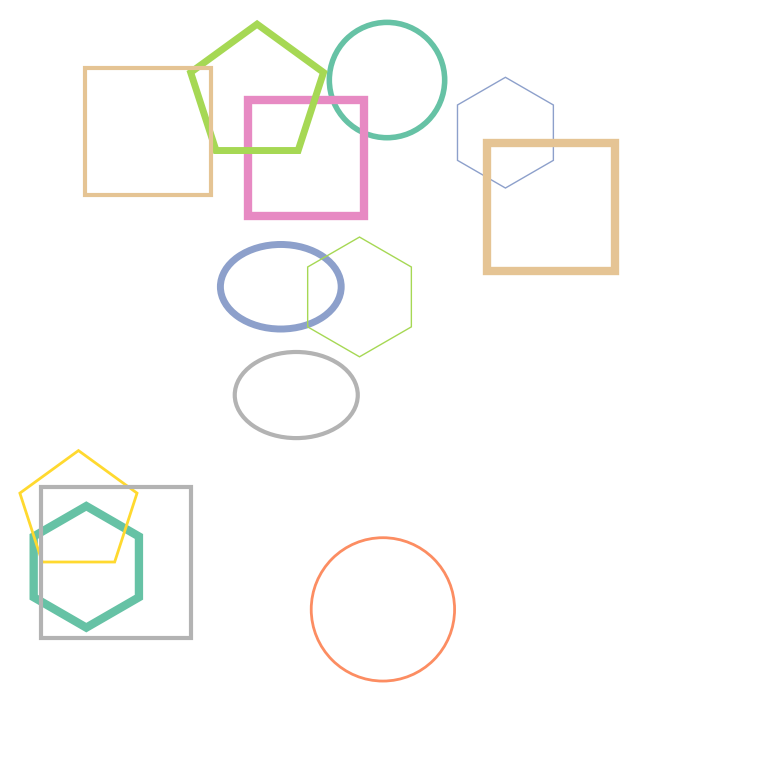[{"shape": "circle", "thickness": 2, "radius": 0.37, "center": [0.503, 0.896]}, {"shape": "hexagon", "thickness": 3, "radius": 0.39, "center": [0.112, 0.264]}, {"shape": "circle", "thickness": 1, "radius": 0.47, "center": [0.497, 0.209]}, {"shape": "oval", "thickness": 2.5, "radius": 0.39, "center": [0.365, 0.628]}, {"shape": "hexagon", "thickness": 0.5, "radius": 0.36, "center": [0.656, 0.828]}, {"shape": "square", "thickness": 3, "radius": 0.38, "center": [0.398, 0.794]}, {"shape": "pentagon", "thickness": 2.5, "radius": 0.45, "center": [0.334, 0.878]}, {"shape": "hexagon", "thickness": 0.5, "radius": 0.39, "center": [0.467, 0.614]}, {"shape": "pentagon", "thickness": 1, "radius": 0.4, "center": [0.102, 0.335]}, {"shape": "square", "thickness": 3, "radius": 0.42, "center": [0.715, 0.731]}, {"shape": "square", "thickness": 1.5, "radius": 0.41, "center": [0.192, 0.829]}, {"shape": "square", "thickness": 1.5, "radius": 0.49, "center": [0.151, 0.27]}, {"shape": "oval", "thickness": 1.5, "radius": 0.4, "center": [0.385, 0.487]}]